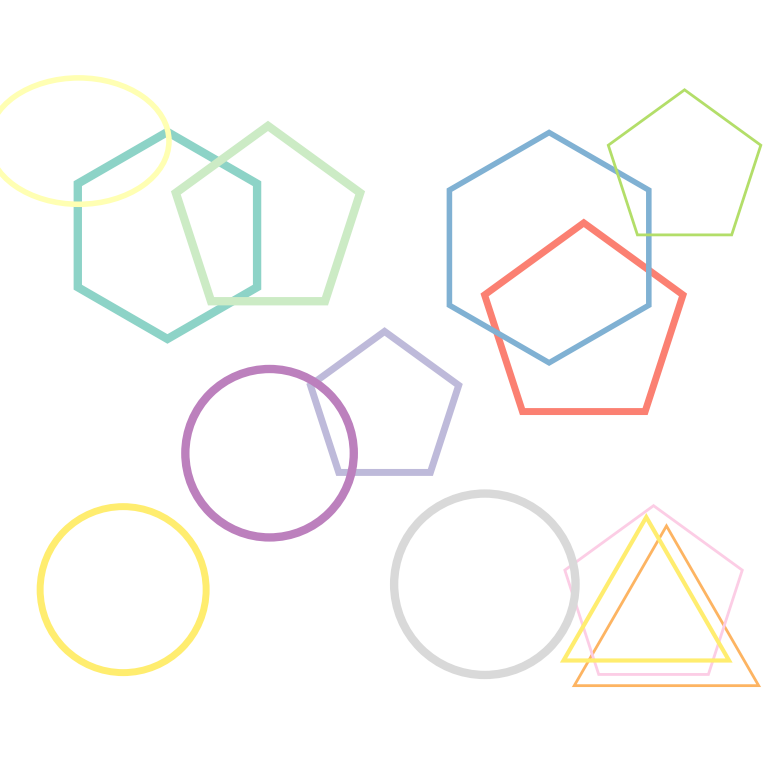[{"shape": "hexagon", "thickness": 3, "radius": 0.67, "center": [0.217, 0.694]}, {"shape": "oval", "thickness": 2, "radius": 0.59, "center": [0.102, 0.817]}, {"shape": "pentagon", "thickness": 2.5, "radius": 0.51, "center": [0.499, 0.468]}, {"shape": "pentagon", "thickness": 2.5, "radius": 0.68, "center": [0.758, 0.575]}, {"shape": "hexagon", "thickness": 2, "radius": 0.75, "center": [0.713, 0.678]}, {"shape": "triangle", "thickness": 1, "radius": 0.69, "center": [0.866, 0.179]}, {"shape": "pentagon", "thickness": 1, "radius": 0.52, "center": [0.889, 0.779]}, {"shape": "pentagon", "thickness": 1, "radius": 0.61, "center": [0.849, 0.222]}, {"shape": "circle", "thickness": 3, "radius": 0.59, "center": [0.63, 0.241]}, {"shape": "circle", "thickness": 3, "radius": 0.55, "center": [0.35, 0.411]}, {"shape": "pentagon", "thickness": 3, "radius": 0.63, "center": [0.348, 0.711]}, {"shape": "triangle", "thickness": 1.5, "radius": 0.62, "center": [0.839, 0.204]}, {"shape": "circle", "thickness": 2.5, "radius": 0.54, "center": [0.16, 0.234]}]